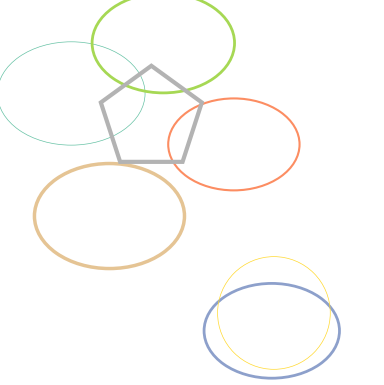[{"shape": "oval", "thickness": 0.5, "radius": 0.96, "center": [0.185, 0.757]}, {"shape": "oval", "thickness": 1.5, "radius": 0.85, "center": [0.607, 0.625]}, {"shape": "oval", "thickness": 2, "radius": 0.88, "center": [0.706, 0.141]}, {"shape": "oval", "thickness": 2, "radius": 0.92, "center": [0.424, 0.888]}, {"shape": "circle", "thickness": 0.5, "radius": 0.73, "center": [0.712, 0.187]}, {"shape": "oval", "thickness": 2.5, "radius": 0.97, "center": [0.284, 0.439]}, {"shape": "pentagon", "thickness": 3, "radius": 0.69, "center": [0.393, 0.691]}]